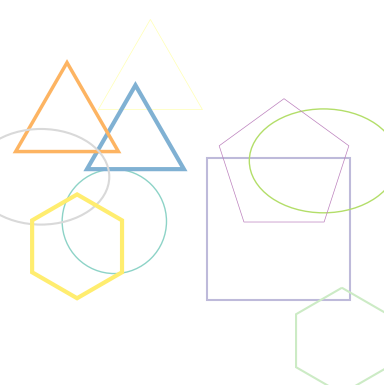[{"shape": "circle", "thickness": 1, "radius": 0.68, "center": [0.297, 0.425]}, {"shape": "triangle", "thickness": 0.5, "radius": 0.78, "center": [0.391, 0.793]}, {"shape": "square", "thickness": 1.5, "radius": 0.93, "center": [0.724, 0.405]}, {"shape": "triangle", "thickness": 3, "radius": 0.73, "center": [0.352, 0.633]}, {"shape": "triangle", "thickness": 2.5, "radius": 0.77, "center": [0.174, 0.683]}, {"shape": "oval", "thickness": 1, "radius": 0.96, "center": [0.84, 0.582]}, {"shape": "oval", "thickness": 1.5, "radius": 0.89, "center": [0.106, 0.541]}, {"shape": "pentagon", "thickness": 0.5, "radius": 0.89, "center": [0.738, 0.567]}, {"shape": "hexagon", "thickness": 1.5, "radius": 0.69, "center": [0.888, 0.115]}, {"shape": "hexagon", "thickness": 3, "radius": 0.67, "center": [0.2, 0.36]}]